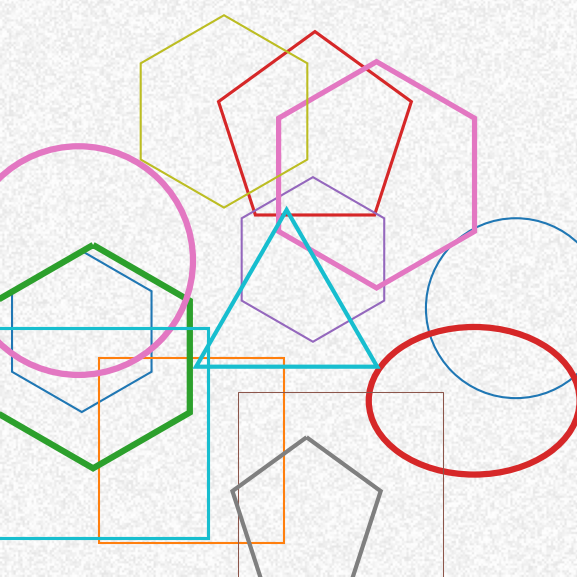[{"shape": "hexagon", "thickness": 1, "radius": 0.7, "center": [0.142, 0.425]}, {"shape": "circle", "thickness": 1, "radius": 0.78, "center": [0.893, 0.465]}, {"shape": "square", "thickness": 1, "radius": 0.8, "center": [0.332, 0.219]}, {"shape": "hexagon", "thickness": 3, "radius": 0.97, "center": [0.161, 0.382]}, {"shape": "pentagon", "thickness": 1.5, "radius": 0.88, "center": [0.545, 0.769]}, {"shape": "oval", "thickness": 3, "radius": 0.91, "center": [0.821, 0.305]}, {"shape": "hexagon", "thickness": 1, "radius": 0.71, "center": [0.542, 0.55]}, {"shape": "square", "thickness": 0.5, "radius": 0.88, "center": [0.589, 0.143]}, {"shape": "circle", "thickness": 3, "radius": 0.99, "center": [0.136, 0.548]}, {"shape": "hexagon", "thickness": 2.5, "radius": 0.98, "center": [0.652, 0.696]}, {"shape": "pentagon", "thickness": 2, "radius": 0.67, "center": [0.531, 0.107]}, {"shape": "hexagon", "thickness": 1, "radius": 0.83, "center": [0.388, 0.806]}, {"shape": "triangle", "thickness": 2, "radius": 0.91, "center": [0.496, 0.455]}, {"shape": "square", "thickness": 1.5, "radius": 0.91, "center": [0.179, 0.249]}]